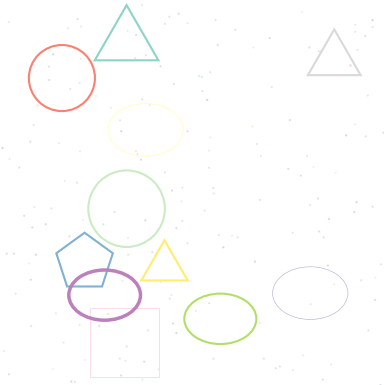[{"shape": "triangle", "thickness": 1.5, "radius": 0.48, "center": [0.329, 0.891]}, {"shape": "oval", "thickness": 0.5, "radius": 0.49, "center": [0.378, 0.663]}, {"shape": "oval", "thickness": 0.5, "radius": 0.49, "center": [0.806, 0.239]}, {"shape": "circle", "thickness": 1.5, "radius": 0.43, "center": [0.161, 0.797]}, {"shape": "pentagon", "thickness": 1.5, "radius": 0.39, "center": [0.22, 0.318]}, {"shape": "oval", "thickness": 1.5, "radius": 0.47, "center": [0.572, 0.172]}, {"shape": "square", "thickness": 0.5, "radius": 0.45, "center": [0.324, 0.11]}, {"shape": "triangle", "thickness": 1.5, "radius": 0.4, "center": [0.868, 0.844]}, {"shape": "oval", "thickness": 2.5, "radius": 0.47, "center": [0.272, 0.233]}, {"shape": "circle", "thickness": 1.5, "radius": 0.5, "center": [0.329, 0.458]}, {"shape": "triangle", "thickness": 1.5, "radius": 0.35, "center": [0.427, 0.306]}]